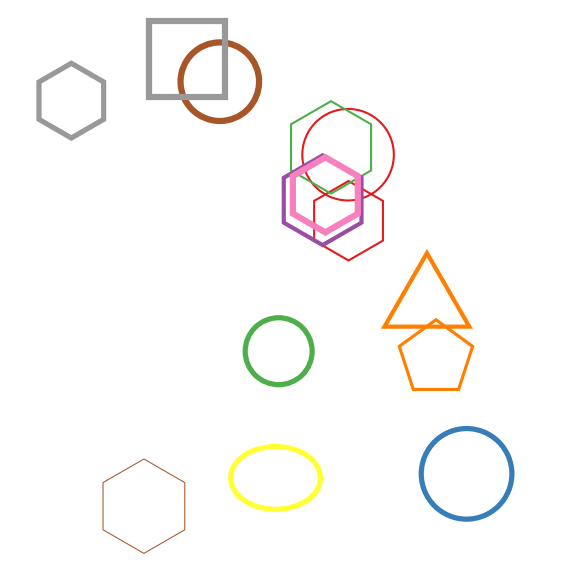[{"shape": "hexagon", "thickness": 1, "radius": 0.34, "center": [0.604, 0.617]}, {"shape": "circle", "thickness": 1, "radius": 0.4, "center": [0.603, 0.731]}, {"shape": "circle", "thickness": 2.5, "radius": 0.39, "center": [0.808, 0.179]}, {"shape": "circle", "thickness": 2.5, "radius": 0.29, "center": [0.483, 0.391]}, {"shape": "hexagon", "thickness": 1, "radius": 0.4, "center": [0.573, 0.744]}, {"shape": "hexagon", "thickness": 2, "radius": 0.39, "center": [0.559, 0.652]}, {"shape": "pentagon", "thickness": 1.5, "radius": 0.33, "center": [0.755, 0.379]}, {"shape": "triangle", "thickness": 2, "radius": 0.42, "center": [0.739, 0.476]}, {"shape": "oval", "thickness": 2.5, "radius": 0.39, "center": [0.477, 0.172]}, {"shape": "hexagon", "thickness": 0.5, "radius": 0.41, "center": [0.249, 0.123]}, {"shape": "circle", "thickness": 3, "radius": 0.34, "center": [0.381, 0.858]}, {"shape": "hexagon", "thickness": 3, "radius": 0.32, "center": [0.563, 0.662]}, {"shape": "square", "thickness": 3, "radius": 0.33, "center": [0.324, 0.898]}, {"shape": "hexagon", "thickness": 2.5, "radius": 0.32, "center": [0.124, 0.825]}]